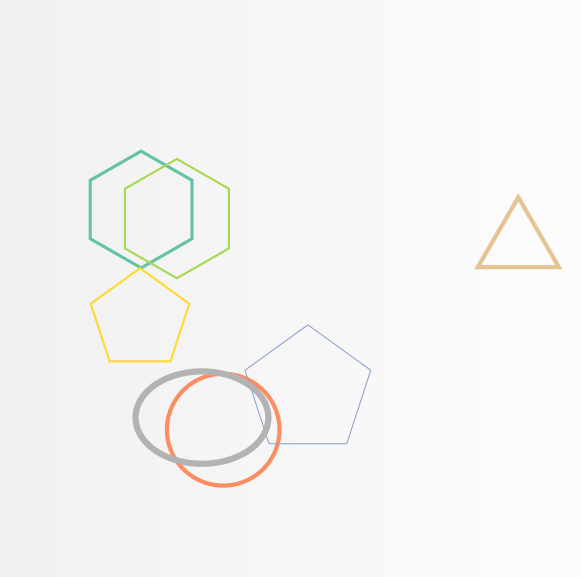[{"shape": "hexagon", "thickness": 1.5, "radius": 0.51, "center": [0.243, 0.636]}, {"shape": "circle", "thickness": 2, "radius": 0.48, "center": [0.384, 0.255]}, {"shape": "pentagon", "thickness": 0.5, "radius": 0.57, "center": [0.53, 0.323]}, {"shape": "hexagon", "thickness": 1, "radius": 0.52, "center": [0.304, 0.621]}, {"shape": "pentagon", "thickness": 1, "radius": 0.45, "center": [0.241, 0.446]}, {"shape": "triangle", "thickness": 2, "radius": 0.4, "center": [0.892, 0.577]}, {"shape": "oval", "thickness": 3, "radius": 0.57, "center": [0.347, 0.276]}]